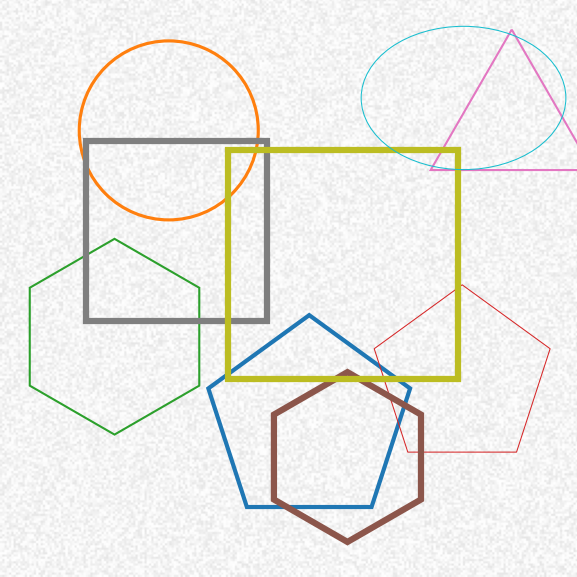[{"shape": "pentagon", "thickness": 2, "radius": 0.92, "center": [0.535, 0.27]}, {"shape": "circle", "thickness": 1.5, "radius": 0.77, "center": [0.292, 0.773]}, {"shape": "hexagon", "thickness": 1, "radius": 0.85, "center": [0.198, 0.416]}, {"shape": "pentagon", "thickness": 0.5, "radius": 0.8, "center": [0.8, 0.346]}, {"shape": "hexagon", "thickness": 3, "radius": 0.74, "center": [0.602, 0.208]}, {"shape": "triangle", "thickness": 1, "radius": 0.81, "center": [0.886, 0.786]}, {"shape": "square", "thickness": 3, "radius": 0.78, "center": [0.306, 0.599]}, {"shape": "square", "thickness": 3, "radius": 0.99, "center": [0.593, 0.541]}, {"shape": "oval", "thickness": 0.5, "radius": 0.89, "center": [0.803, 0.83]}]